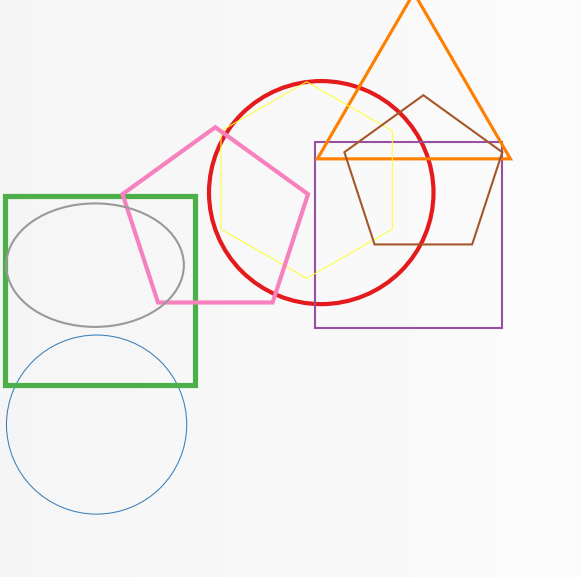[{"shape": "circle", "thickness": 2, "radius": 0.97, "center": [0.553, 0.666]}, {"shape": "circle", "thickness": 0.5, "radius": 0.78, "center": [0.166, 0.264]}, {"shape": "square", "thickness": 2.5, "radius": 0.82, "center": [0.173, 0.496]}, {"shape": "square", "thickness": 1, "radius": 0.8, "center": [0.702, 0.593]}, {"shape": "triangle", "thickness": 1.5, "radius": 0.96, "center": [0.712, 0.82]}, {"shape": "hexagon", "thickness": 0.5, "radius": 0.85, "center": [0.528, 0.687]}, {"shape": "pentagon", "thickness": 1, "radius": 0.71, "center": [0.728, 0.691]}, {"shape": "pentagon", "thickness": 2, "radius": 0.84, "center": [0.37, 0.611]}, {"shape": "oval", "thickness": 1, "radius": 0.76, "center": [0.164, 0.54]}]